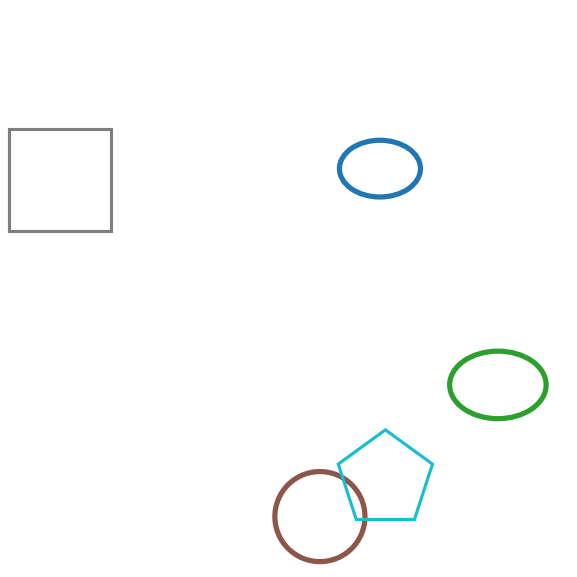[{"shape": "oval", "thickness": 2.5, "radius": 0.35, "center": [0.658, 0.707]}, {"shape": "oval", "thickness": 2.5, "radius": 0.42, "center": [0.862, 0.333]}, {"shape": "circle", "thickness": 2.5, "radius": 0.39, "center": [0.554, 0.105]}, {"shape": "square", "thickness": 1.5, "radius": 0.44, "center": [0.104, 0.687]}, {"shape": "pentagon", "thickness": 1.5, "radius": 0.43, "center": [0.667, 0.169]}]